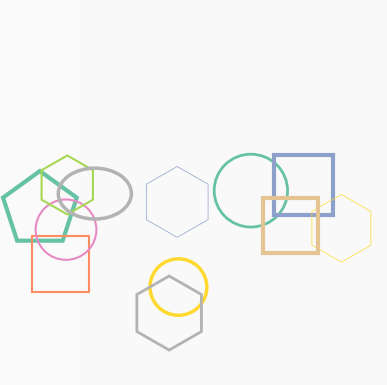[{"shape": "pentagon", "thickness": 3, "radius": 0.5, "center": [0.103, 0.456]}, {"shape": "circle", "thickness": 2, "radius": 0.47, "center": [0.647, 0.505]}, {"shape": "square", "thickness": 1.5, "radius": 0.37, "center": [0.157, 0.315]}, {"shape": "hexagon", "thickness": 0.5, "radius": 0.46, "center": [0.457, 0.476]}, {"shape": "square", "thickness": 3, "radius": 0.39, "center": [0.784, 0.519]}, {"shape": "circle", "thickness": 1.5, "radius": 0.39, "center": [0.17, 0.403]}, {"shape": "hexagon", "thickness": 1.5, "radius": 0.38, "center": [0.174, 0.52]}, {"shape": "circle", "thickness": 2.5, "radius": 0.37, "center": [0.46, 0.254]}, {"shape": "hexagon", "thickness": 0.5, "radius": 0.44, "center": [0.881, 0.407]}, {"shape": "square", "thickness": 3, "radius": 0.36, "center": [0.749, 0.414]}, {"shape": "oval", "thickness": 2.5, "radius": 0.47, "center": [0.245, 0.497]}, {"shape": "hexagon", "thickness": 2, "radius": 0.48, "center": [0.437, 0.187]}]